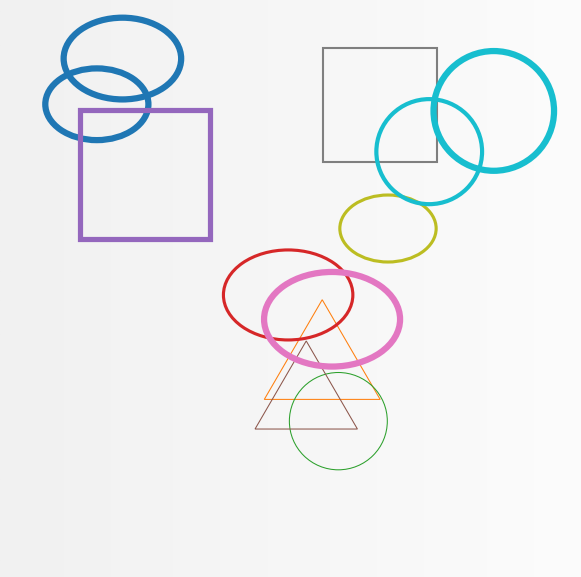[{"shape": "oval", "thickness": 3, "radius": 0.51, "center": [0.211, 0.898]}, {"shape": "oval", "thickness": 3, "radius": 0.44, "center": [0.167, 0.819]}, {"shape": "triangle", "thickness": 0.5, "radius": 0.58, "center": [0.554, 0.365]}, {"shape": "circle", "thickness": 0.5, "radius": 0.42, "center": [0.582, 0.27]}, {"shape": "oval", "thickness": 1.5, "radius": 0.56, "center": [0.496, 0.488]}, {"shape": "square", "thickness": 2.5, "radius": 0.56, "center": [0.25, 0.697]}, {"shape": "triangle", "thickness": 0.5, "radius": 0.51, "center": [0.527, 0.307]}, {"shape": "oval", "thickness": 3, "radius": 0.58, "center": [0.571, 0.446]}, {"shape": "square", "thickness": 1, "radius": 0.49, "center": [0.654, 0.817]}, {"shape": "oval", "thickness": 1.5, "radius": 0.41, "center": [0.668, 0.603]}, {"shape": "circle", "thickness": 3, "radius": 0.52, "center": [0.85, 0.807]}, {"shape": "circle", "thickness": 2, "radius": 0.45, "center": [0.738, 0.737]}]